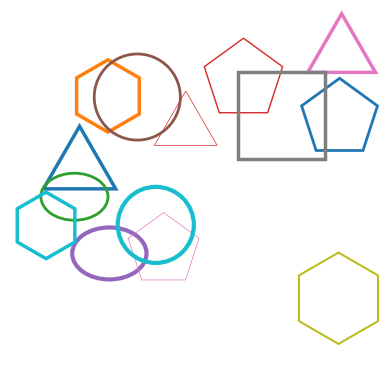[{"shape": "triangle", "thickness": 2.5, "radius": 0.54, "center": [0.207, 0.564]}, {"shape": "pentagon", "thickness": 2, "radius": 0.52, "center": [0.882, 0.693]}, {"shape": "hexagon", "thickness": 2.5, "radius": 0.47, "center": [0.28, 0.751]}, {"shape": "oval", "thickness": 2, "radius": 0.44, "center": [0.193, 0.489]}, {"shape": "pentagon", "thickness": 1, "radius": 0.53, "center": [0.632, 0.794]}, {"shape": "triangle", "thickness": 0.5, "radius": 0.47, "center": [0.482, 0.669]}, {"shape": "oval", "thickness": 3, "radius": 0.48, "center": [0.284, 0.342]}, {"shape": "circle", "thickness": 2, "radius": 0.56, "center": [0.357, 0.748]}, {"shape": "triangle", "thickness": 2.5, "radius": 0.51, "center": [0.887, 0.863]}, {"shape": "pentagon", "thickness": 0.5, "radius": 0.48, "center": [0.425, 0.351]}, {"shape": "square", "thickness": 2.5, "radius": 0.56, "center": [0.731, 0.701]}, {"shape": "hexagon", "thickness": 1.5, "radius": 0.59, "center": [0.879, 0.225]}, {"shape": "hexagon", "thickness": 2.5, "radius": 0.43, "center": [0.12, 0.415]}, {"shape": "circle", "thickness": 3, "radius": 0.49, "center": [0.405, 0.416]}]